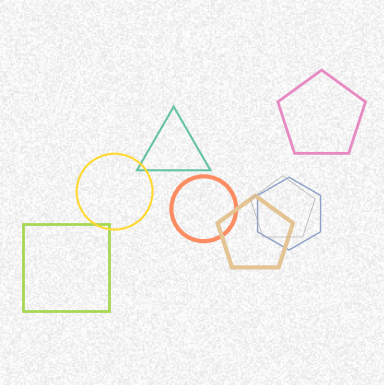[{"shape": "triangle", "thickness": 1.5, "radius": 0.55, "center": [0.451, 0.613]}, {"shape": "circle", "thickness": 3, "radius": 0.42, "center": [0.529, 0.458]}, {"shape": "hexagon", "thickness": 1, "radius": 0.47, "center": [0.751, 0.445]}, {"shape": "pentagon", "thickness": 2, "radius": 0.6, "center": [0.835, 0.698]}, {"shape": "square", "thickness": 2, "radius": 0.56, "center": [0.172, 0.305]}, {"shape": "circle", "thickness": 1.5, "radius": 0.49, "center": [0.298, 0.502]}, {"shape": "pentagon", "thickness": 3, "radius": 0.51, "center": [0.663, 0.389]}, {"shape": "pentagon", "thickness": 0.5, "radius": 0.44, "center": [0.734, 0.456]}]